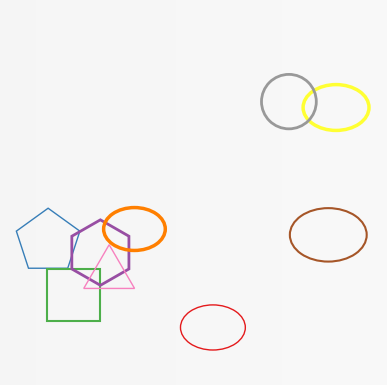[{"shape": "oval", "thickness": 1, "radius": 0.42, "center": [0.549, 0.149]}, {"shape": "pentagon", "thickness": 1, "radius": 0.43, "center": [0.124, 0.373]}, {"shape": "square", "thickness": 1.5, "radius": 0.34, "center": [0.189, 0.234]}, {"shape": "hexagon", "thickness": 2, "radius": 0.43, "center": [0.259, 0.344]}, {"shape": "oval", "thickness": 2.5, "radius": 0.4, "center": [0.347, 0.405]}, {"shape": "oval", "thickness": 2.5, "radius": 0.43, "center": [0.867, 0.721]}, {"shape": "oval", "thickness": 1.5, "radius": 0.5, "center": [0.847, 0.39]}, {"shape": "triangle", "thickness": 1, "radius": 0.38, "center": [0.282, 0.289]}, {"shape": "circle", "thickness": 2, "radius": 0.35, "center": [0.746, 0.736]}]